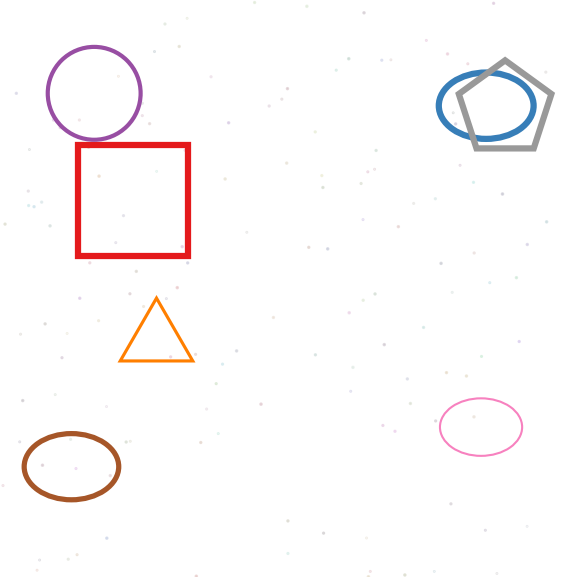[{"shape": "square", "thickness": 3, "radius": 0.48, "center": [0.23, 0.652]}, {"shape": "oval", "thickness": 3, "radius": 0.41, "center": [0.842, 0.816]}, {"shape": "circle", "thickness": 2, "radius": 0.4, "center": [0.163, 0.838]}, {"shape": "triangle", "thickness": 1.5, "radius": 0.36, "center": [0.271, 0.41]}, {"shape": "oval", "thickness": 2.5, "radius": 0.41, "center": [0.124, 0.191]}, {"shape": "oval", "thickness": 1, "radius": 0.36, "center": [0.833, 0.26]}, {"shape": "pentagon", "thickness": 3, "radius": 0.42, "center": [0.875, 0.81]}]